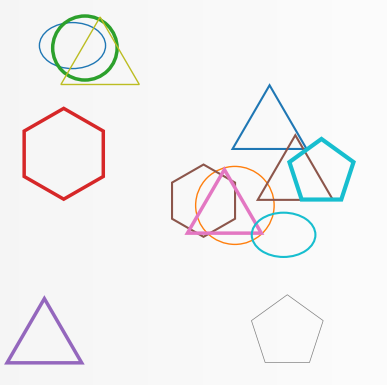[{"shape": "triangle", "thickness": 1.5, "radius": 0.55, "center": [0.696, 0.668]}, {"shape": "oval", "thickness": 1, "radius": 0.43, "center": [0.187, 0.882]}, {"shape": "circle", "thickness": 1, "radius": 0.51, "center": [0.606, 0.466]}, {"shape": "circle", "thickness": 2.5, "radius": 0.42, "center": [0.219, 0.875]}, {"shape": "hexagon", "thickness": 2.5, "radius": 0.59, "center": [0.164, 0.601]}, {"shape": "triangle", "thickness": 2.5, "radius": 0.56, "center": [0.115, 0.113]}, {"shape": "hexagon", "thickness": 1.5, "radius": 0.47, "center": [0.525, 0.479]}, {"shape": "triangle", "thickness": 1.5, "radius": 0.56, "center": [0.762, 0.537]}, {"shape": "triangle", "thickness": 2.5, "radius": 0.55, "center": [0.579, 0.449]}, {"shape": "pentagon", "thickness": 0.5, "radius": 0.49, "center": [0.741, 0.137]}, {"shape": "triangle", "thickness": 1, "radius": 0.58, "center": [0.258, 0.839]}, {"shape": "pentagon", "thickness": 3, "radius": 0.43, "center": [0.83, 0.552]}, {"shape": "oval", "thickness": 1.5, "radius": 0.41, "center": [0.732, 0.39]}]